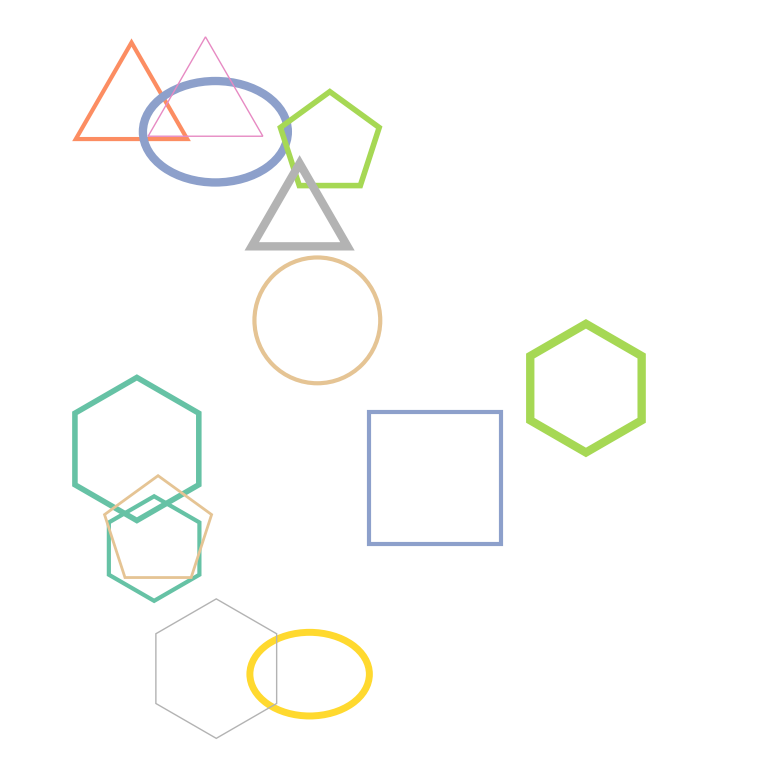[{"shape": "hexagon", "thickness": 2, "radius": 0.46, "center": [0.178, 0.417]}, {"shape": "hexagon", "thickness": 1.5, "radius": 0.34, "center": [0.2, 0.288]}, {"shape": "triangle", "thickness": 1.5, "radius": 0.42, "center": [0.171, 0.861]}, {"shape": "oval", "thickness": 3, "radius": 0.47, "center": [0.28, 0.829]}, {"shape": "square", "thickness": 1.5, "radius": 0.43, "center": [0.565, 0.379]}, {"shape": "triangle", "thickness": 0.5, "radius": 0.43, "center": [0.267, 0.866]}, {"shape": "pentagon", "thickness": 2, "radius": 0.34, "center": [0.428, 0.814]}, {"shape": "hexagon", "thickness": 3, "radius": 0.42, "center": [0.761, 0.496]}, {"shape": "oval", "thickness": 2.5, "radius": 0.39, "center": [0.402, 0.124]}, {"shape": "circle", "thickness": 1.5, "radius": 0.41, "center": [0.412, 0.584]}, {"shape": "pentagon", "thickness": 1, "radius": 0.37, "center": [0.205, 0.309]}, {"shape": "triangle", "thickness": 3, "radius": 0.36, "center": [0.389, 0.716]}, {"shape": "hexagon", "thickness": 0.5, "radius": 0.45, "center": [0.281, 0.132]}]